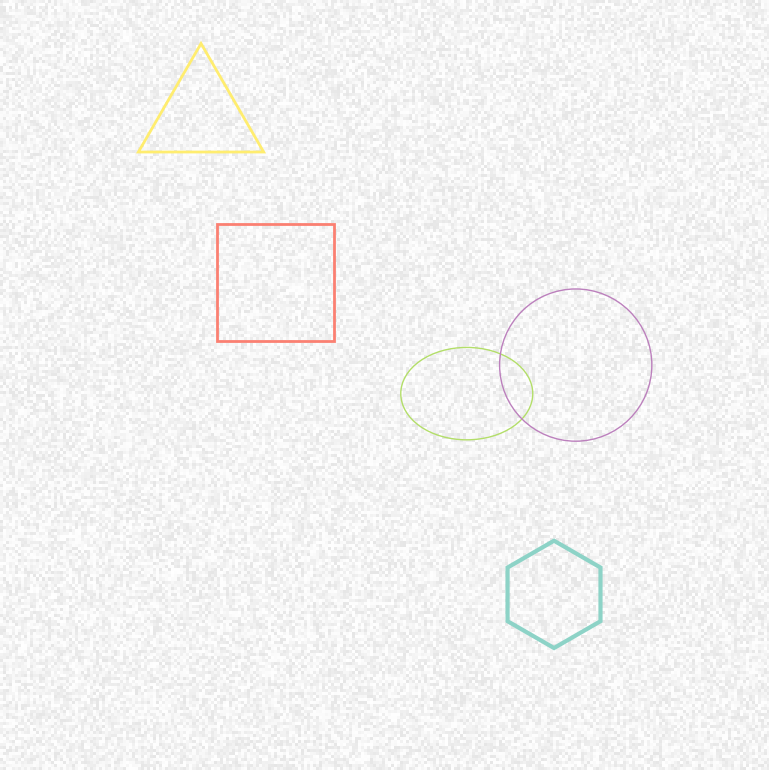[{"shape": "hexagon", "thickness": 1.5, "radius": 0.35, "center": [0.72, 0.228]}, {"shape": "square", "thickness": 1, "radius": 0.38, "center": [0.358, 0.633]}, {"shape": "oval", "thickness": 0.5, "radius": 0.43, "center": [0.606, 0.489]}, {"shape": "circle", "thickness": 0.5, "radius": 0.49, "center": [0.748, 0.526]}, {"shape": "triangle", "thickness": 1, "radius": 0.47, "center": [0.261, 0.85]}]